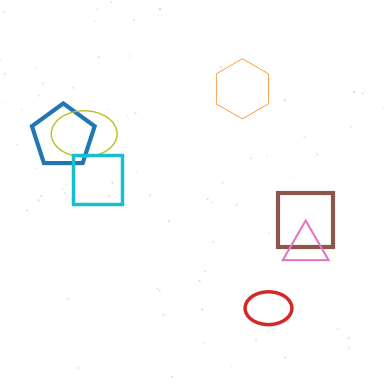[{"shape": "pentagon", "thickness": 3, "radius": 0.43, "center": [0.164, 0.646]}, {"shape": "hexagon", "thickness": 0.5, "radius": 0.39, "center": [0.63, 0.769]}, {"shape": "oval", "thickness": 2.5, "radius": 0.3, "center": [0.697, 0.199]}, {"shape": "square", "thickness": 3, "radius": 0.35, "center": [0.793, 0.429]}, {"shape": "triangle", "thickness": 1.5, "radius": 0.34, "center": [0.794, 0.359]}, {"shape": "oval", "thickness": 1, "radius": 0.43, "center": [0.219, 0.652]}, {"shape": "square", "thickness": 2.5, "radius": 0.32, "center": [0.254, 0.534]}]